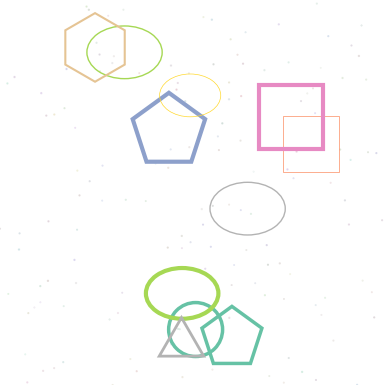[{"shape": "circle", "thickness": 2.5, "radius": 0.35, "center": [0.508, 0.144]}, {"shape": "pentagon", "thickness": 2.5, "radius": 0.41, "center": [0.602, 0.122]}, {"shape": "square", "thickness": 0.5, "radius": 0.36, "center": [0.809, 0.625]}, {"shape": "pentagon", "thickness": 3, "radius": 0.49, "center": [0.439, 0.66]}, {"shape": "square", "thickness": 3, "radius": 0.42, "center": [0.757, 0.696]}, {"shape": "oval", "thickness": 1, "radius": 0.49, "center": [0.323, 0.864]}, {"shape": "oval", "thickness": 3, "radius": 0.47, "center": [0.473, 0.238]}, {"shape": "oval", "thickness": 0.5, "radius": 0.4, "center": [0.494, 0.752]}, {"shape": "hexagon", "thickness": 1.5, "radius": 0.45, "center": [0.247, 0.877]}, {"shape": "oval", "thickness": 1, "radius": 0.49, "center": [0.643, 0.458]}, {"shape": "triangle", "thickness": 2, "radius": 0.33, "center": [0.471, 0.108]}]